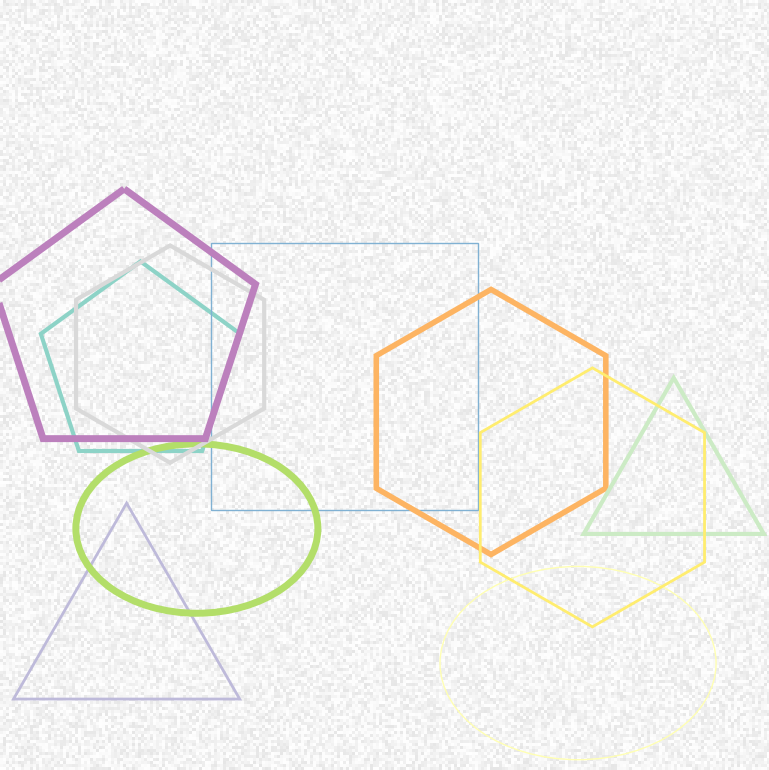[{"shape": "pentagon", "thickness": 1.5, "radius": 0.68, "center": [0.182, 0.524]}, {"shape": "oval", "thickness": 0.5, "radius": 0.9, "center": [0.751, 0.139]}, {"shape": "triangle", "thickness": 1, "radius": 0.85, "center": [0.164, 0.177]}, {"shape": "square", "thickness": 0.5, "radius": 0.87, "center": [0.448, 0.511]}, {"shape": "hexagon", "thickness": 2, "radius": 0.86, "center": [0.638, 0.452]}, {"shape": "oval", "thickness": 2.5, "radius": 0.79, "center": [0.256, 0.314]}, {"shape": "hexagon", "thickness": 1.5, "radius": 0.71, "center": [0.221, 0.54]}, {"shape": "pentagon", "thickness": 2.5, "radius": 0.9, "center": [0.161, 0.575]}, {"shape": "triangle", "thickness": 1.5, "radius": 0.68, "center": [0.875, 0.374]}, {"shape": "hexagon", "thickness": 1, "radius": 0.84, "center": [0.769, 0.354]}]